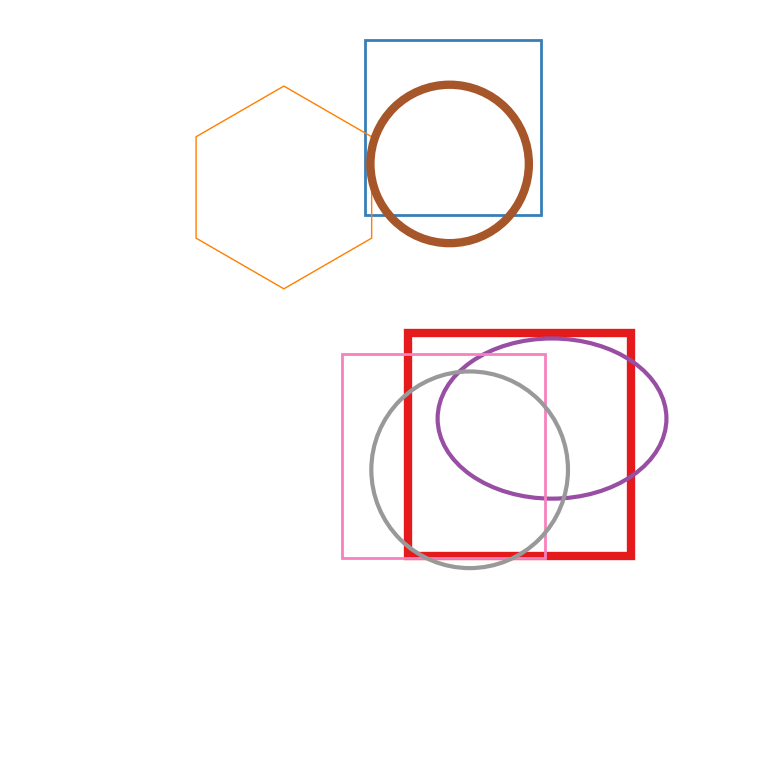[{"shape": "square", "thickness": 3, "radius": 0.72, "center": [0.675, 0.423]}, {"shape": "square", "thickness": 1, "radius": 0.57, "center": [0.588, 0.834]}, {"shape": "oval", "thickness": 1.5, "radius": 0.74, "center": [0.717, 0.456]}, {"shape": "hexagon", "thickness": 0.5, "radius": 0.66, "center": [0.369, 0.757]}, {"shape": "circle", "thickness": 3, "radius": 0.51, "center": [0.584, 0.787]}, {"shape": "square", "thickness": 1, "radius": 0.66, "center": [0.576, 0.408]}, {"shape": "circle", "thickness": 1.5, "radius": 0.64, "center": [0.61, 0.39]}]